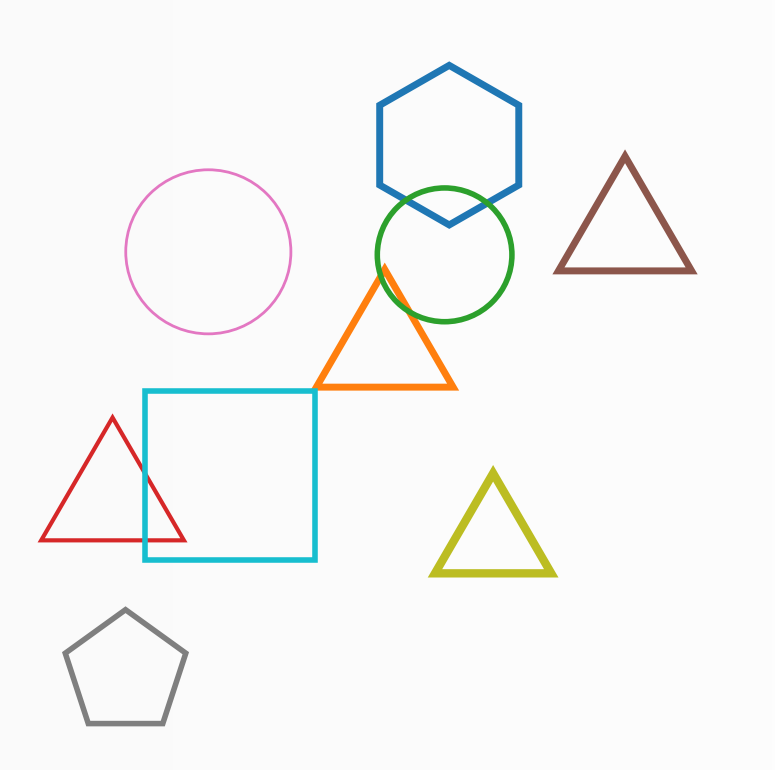[{"shape": "hexagon", "thickness": 2.5, "radius": 0.52, "center": [0.58, 0.812]}, {"shape": "triangle", "thickness": 2.5, "radius": 0.51, "center": [0.496, 0.548]}, {"shape": "circle", "thickness": 2, "radius": 0.43, "center": [0.574, 0.669]}, {"shape": "triangle", "thickness": 1.5, "radius": 0.53, "center": [0.145, 0.351]}, {"shape": "triangle", "thickness": 2.5, "radius": 0.5, "center": [0.807, 0.698]}, {"shape": "circle", "thickness": 1, "radius": 0.53, "center": [0.269, 0.673]}, {"shape": "pentagon", "thickness": 2, "radius": 0.41, "center": [0.162, 0.126]}, {"shape": "triangle", "thickness": 3, "radius": 0.43, "center": [0.636, 0.299]}, {"shape": "square", "thickness": 2, "radius": 0.55, "center": [0.297, 0.383]}]